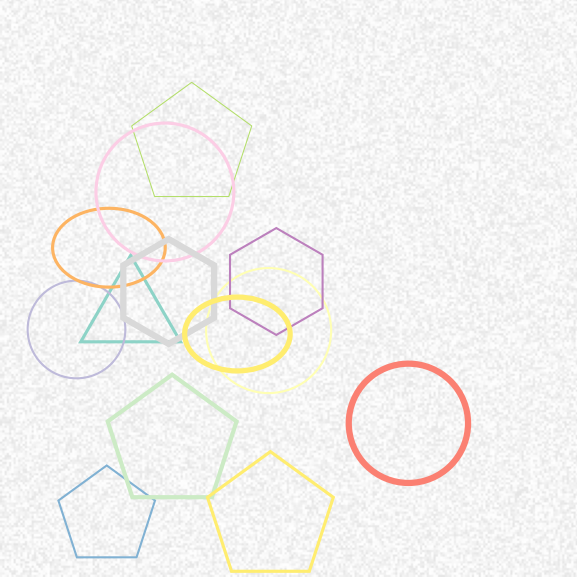[{"shape": "triangle", "thickness": 1.5, "radius": 0.5, "center": [0.226, 0.457]}, {"shape": "circle", "thickness": 1, "radius": 0.54, "center": [0.465, 0.427]}, {"shape": "circle", "thickness": 1, "radius": 0.42, "center": [0.132, 0.429]}, {"shape": "circle", "thickness": 3, "radius": 0.52, "center": [0.707, 0.266]}, {"shape": "pentagon", "thickness": 1, "radius": 0.44, "center": [0.185, 0.105]}, {"shape": "oval", "thickness": 1.5, "radius": 0.49, "center": [0.189, 0.57]}, {"shape": "pentagon", "thickness": 0.5, "radius": 0.55, "center": [0.332, 0.747]}, {"shape": "circle", "thickness": 1.5, "radius": 0.6, "center": [0.286, 0.667]}, {"shape": "hexagon", "thickness": 3, "radius": 0.45, "center": [0.292, 0.494]}, {"shape": "hexagon", "thickness": 1, "radius": 0.46, "center": [0.478, 0.512]}, {"shape": "pentagon", "thickness": 2, "radius": 0.59, "center": [0.298, 0.233]}, {"shape": "pentagon", "thickness": 1.5, "radius": 0.57, "center": [0.468, 0.103]}, {"shape": "oval", "thickness": 2.5, "radius": 0.46, "center": [0.411, 0.421]}]